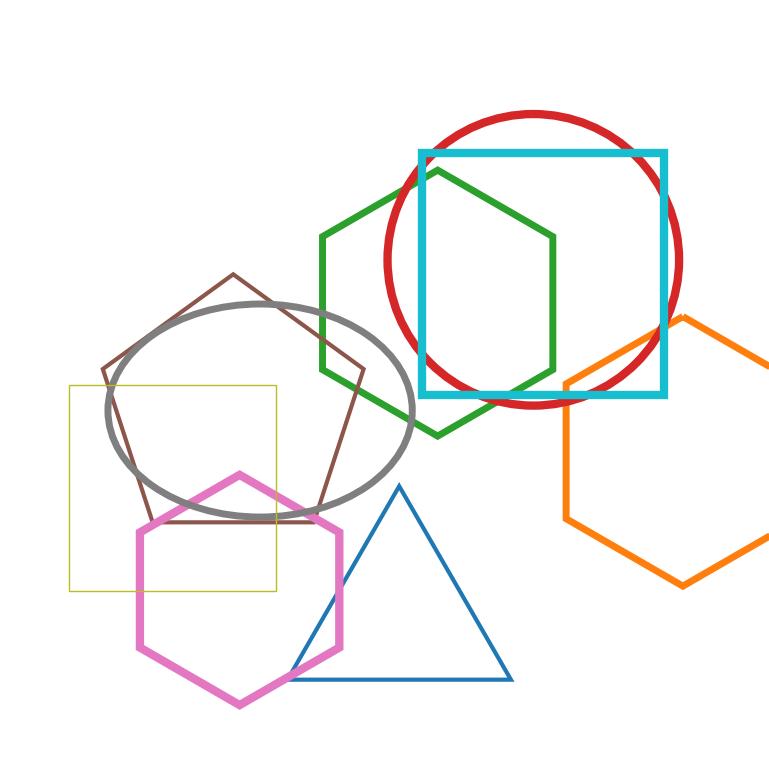[{"shape": "triangle", "thickness": 1.5, "radius": 0.84, "center": [0.518, 0.201]}, {"shape": "hexagon", "thickness": 2.5, "radius": 0.88, "center": [0.887, 0.414]}, {"shape": "hexagon", "thickness": 2.5, "radius": 0.86, "center": [0.568, 0.606]}, {"shape": "circle", "thickness": 3, "radius": 0.95, "center": [0.693, 0.663]}, {"shape": "pentagon", "thickness": 1.5, "radius": 0.89, "center": [0.303, 0.466]}, {"shape": "hexagon", "thickness": 3, "radius": 0.75, "center": [0.311, 0.234]}, {"shape": "oval", "thickness": 2.5, "radius": 0.99, "center": [0.338, 0.467]}, {"shape": "square", "thickness": 0.5, "radius": 0.67, "center": [0.224, 0.366]}, {"shape": "square", "thickness": 3, "radius": 0.79, "center": [0.705, 0.644]}]